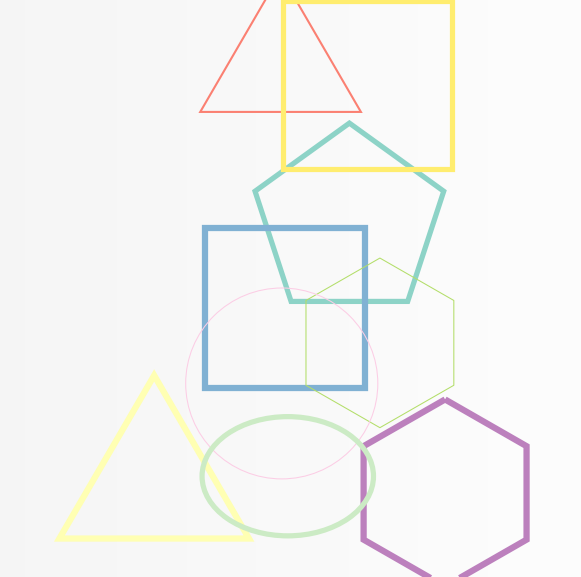[{"shape": "pentagon", "thickness": 2.5, "radius": 0.85, "center": [0.601, 0.615]}, {"shape": "triangle", "thickness": 3, "radius": 0.94, "center": [0.265, 0.161]}, {"shape": "triangle", "thickness": 1, "radius": 0.8, "center": [0.483, 0.885]}, {"shape": "square", "thickness": 3, "radius": 0.69, "center": [0.491, 0.466]}, {"shape": "hexagon", "thickness": 0.5, "radius": 0.73, "center": [0.654, 0.405]}, {"shape": "circle", "thickness": 0.5, "radius": 0.83, "center": [0.485, 0.335]}, {"shape": "hexagon", "thickness": 3, "radius": 0.81, "center": [0.766, 0.146]}, {"shape": "oval", "thickness": 2.5, "radius": 0.74, "center": [0.495, 0.174]}, {"shape": "square", "thickness": 2.5, "radius": 0.73, "center": [0.631, 0.852]}]